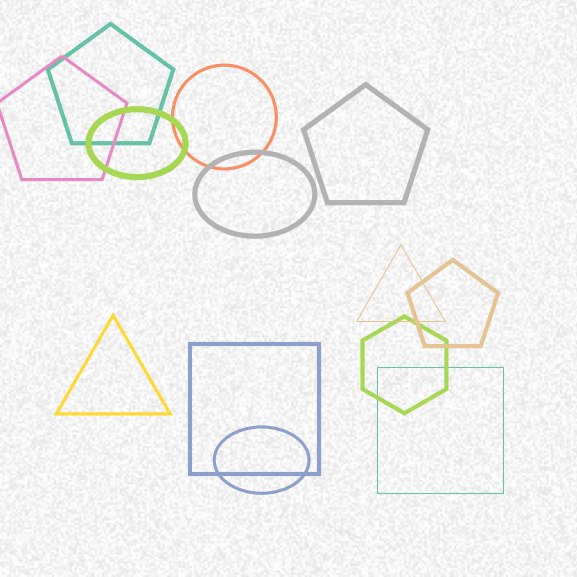[{"shape": "pentagon", "thickness": 2, "radius": 0.57, "center": [0.191, 0.844]}, {"shape": "square", "thickness": 0.5, "radius": 0.54, "center": [0.762, 0.254]}, {"shape": "circle", "thickness": 1.5, "radius": 0.45, "center": [0.389, 0.796]}, {"shape": "oval", "thickness": 1.5, "radius": 0.41, "center": [0.453, 0.202]}, {"shape": "square", "thickness": 2, "radius": 0.56, "center": [0.441, 0.291]}, {"shape": "pentagon", "thickness": 1.5, "radius": 0.59, "center": [0.107, 0.784]}, {"shape": "hexagon", "thickness": 2, "radius": 0.42, "center": [0.7, 0.367]}, {"shape": "oval", "thickness": 3, "radius": 0.42, "center": [0.237, 0.751]}, {"shape": "triangle", "thickness": 1.5, "radius": 0.57, "center": [0.196, 0.339]}, {"shape": "pentagon", "thickness": 2, "radius": 0.41, "center": [0.784, 0.467]}, {"shape": "triangle", "thickness": 0.5, "radius": 0.44, "center": [0.694, 0.487]}, {"shape": "oval", "thickness": 2.5, "radius": 0.52, "center": [0.441, 0.663]}, {"shape": "pentagon", "thickness": 2.5, "radius": 0.57, "center": [0.633, 0.74]}]